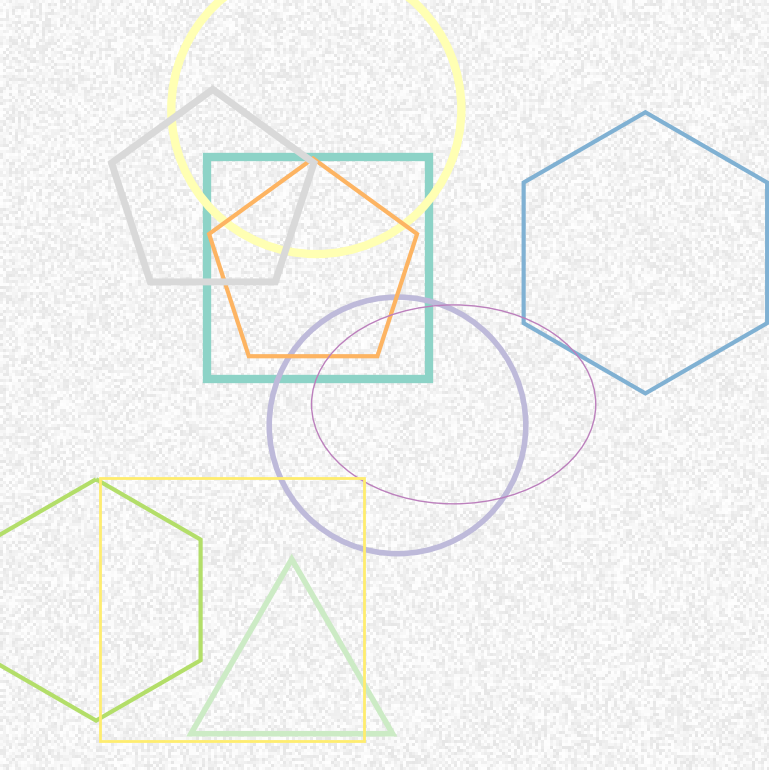[{"shape": "square", "thickness": 3, "radius": 0.72, "center": [0.413, 0.652]}, {"shape": "circle", "thickness": 3, "radius": 0.94, "center": [0.411, 0.858]}, {"shape": "circle", "thickness": 2, "radius": 0.83, "center": [0.516, 0.448]}, {"shape": "hexagon", "thickness": 1.5, "radius": 0.91, "center": [0.838, 0.672]}, {"shape": "pentagon", "thickness": 1.5, "radius": 0.71, "center": [0.407, 0.652]}, {"shape": "hexagon", "thickness": 1.5, "radius": 0.78, "center": [0.125, 0.221]}, {"shape": "pentagon", "thickness": 2.5, "radius": 0.69, "center": [0.276, 0.746]}, {"shape": "oval", "thickness": 0.5, "radius": 0.92, "center": [0.589, 0.475]}, {"shape": "triangle", "thickness": 2, "radius": 0.76, "center": [0.379, 0.123]}, {"shape": "square", "thickness": 1, "radius": 0.86, "center": [0.301, 0.209]}]